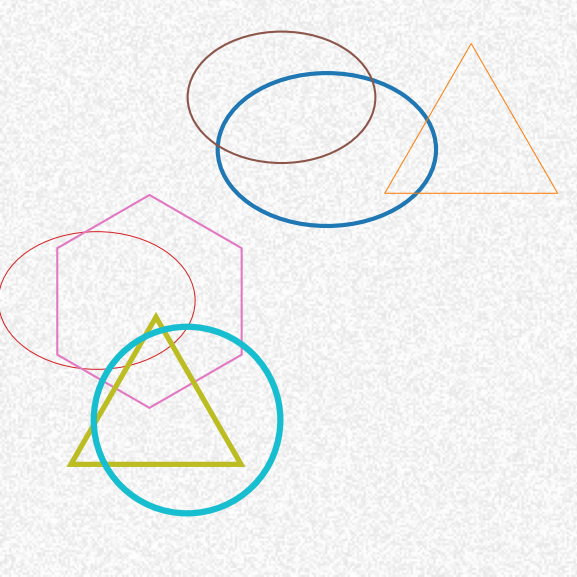[{"shape": "oval", "thickness": 2, "radius": 0.95, "center": [0.566, 0.74]}, {"shape": "triangle", "thickness": 0.5, "radius": 0.86, "center": [0.816, 0.751]}, {"shape": "oval", "thickness": 0.5, "radius": 0.85, "center": [0.168, 0.479]}, {"shape": "oval", "thickness": 1, "radius": 0.81, "center": [0.487, 0.831]}, {"shape": "hexagon", "thickness": 1, "radius": 0.92, "center": [0.259, 0.477]}, {"shape": "triangle", "thickness": 2.5, "radius": 0.85, "center": [0.27, 0.28]}, {"shape": "circle", "thickness": 3, "radius": 0.81, "center": [0.324, 0.272]}]